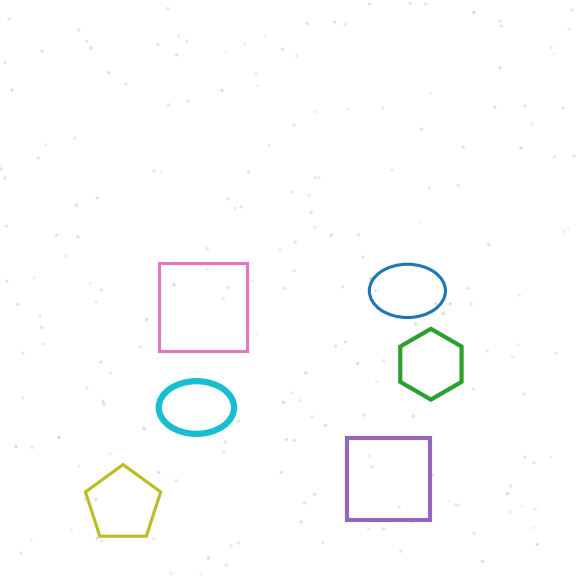[{"shape": "oval", "thickness": 1.5, "radius": 0.33, "center": [0.705, 0.495]}, {"shape": "hexagon", "thickness": 2, "radius": 0.31, "center": [0.746, 0.368]}, {"shape": "square", "thickness": 2, "radius": 0.36, "center": [0.673, 0.17]}, {"shape": "square", "thickness": 1.5, "radius": 0.38, "center": [0.352, 0.467]}, {"shape": "pentagon", "thickness": 1.5, "radius": 0.34, "center": [0.213, 0.126]}, {"shape": "oval", "thickness": 3, "radius": 0.33, "center": [0.34, 0.293]}]